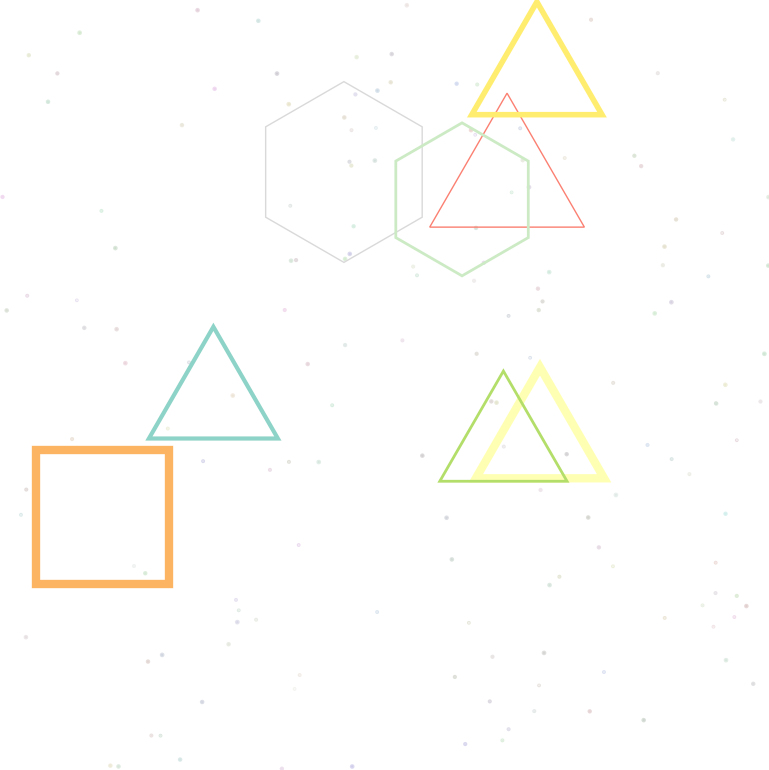[{"shape": "triangle", "thickness": 1.5, "radius": 0.48, "center": [0.277, 0.479]}, {"shape": "triangle", "thickness": 3, "radius": 0.48, "center": [0.701, 0.427]}, {"shape": "triangle", "thickness": 0.5, "radius": 0.58, "center": [0.658, 0.763]}, {"shape": "square", "thickness": 3, "radius": 0.43, "center": [0.133, 0.329]}, {"shape": "triangle", "thickness": 1, "radius": 0.48, "center": [0.654, 0.423]}, {"shape": "hexagon", "thickness": 0.5, "radius": 0.59, "center": [0.447, 0.777]}, {"shape": "hexagon", "thickness": 1, "radius": 0.5, "center": [0.6, 0.741]}, {"shape": "triangle", "thickness": 2, "radius": 0.49, "center": [0.697, 0.9]}]